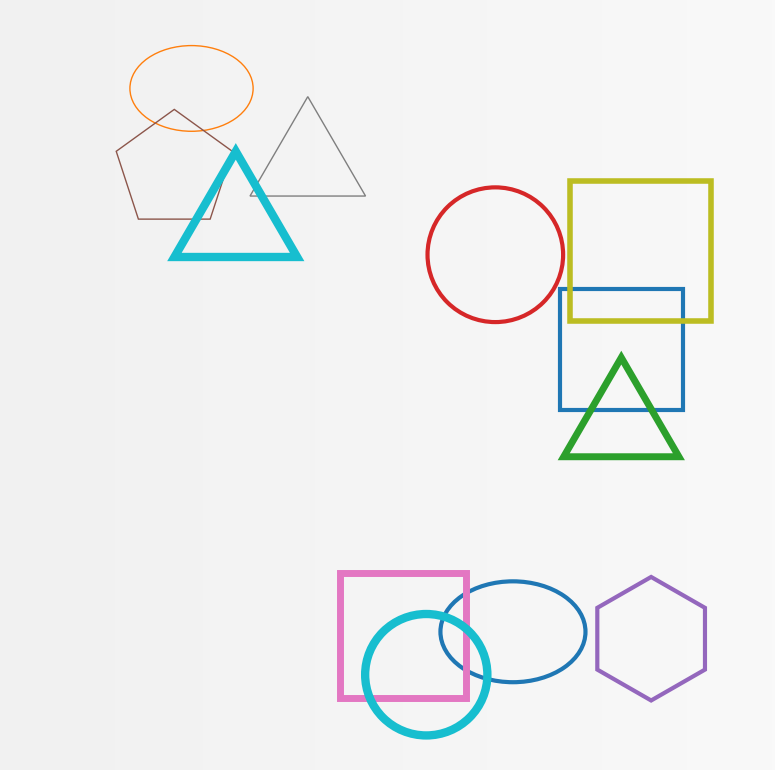[{"shape": "oval", "thickness": 1.5, "radius": 0.47, "center": [0.662, 0.18]}, {"shape": "square", "thickness": 1.5, "radius": 0.4, "center": [0.802, 0.546]}, {"shape": "oval", "thickness": 0.5, "radius": 0.4, "center": [0.247, 0.885]}, {"shape": "triangle", "thickness": 2.5, "radius": 0.43, "center": [0.802, 0.45]}, {"shape": "circle", "thickness": 1.5, "radius": 0.44, "center": [0.639, 0.669]}, {"shape": "hexagon", "thickness": 1.5, "radius": 0.4, "center": [0.84, 0.171]}, {"shape": "pentagon", "thickness": 0.5, "radius": 0.39, "center": [0.225, 0.779]}, {"shape": "square", "thickness": 2.5, "radius": 0.4, "center": [0.52, 0.175]}, {"shape": "triangle", "thickness": 0.5, "radius": 0.43, "center": [0.397, 0.788]}, {"shape": "square", "thickness": 2, "radius": 0.46, "center": [0.826, 0.674]}, {"shape": "circle", "thickness": 3, "radius": 0.39, "center": [0.55, 0.124]}, {"shape": "triangle", "thickness": 3, "radius": 0.46, "center": [0.304, 0.712]}]